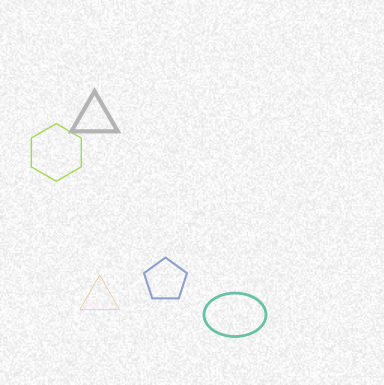[{"shape": "oval", "thickness": 2, "radius": 0.4, "center": [0.61, 0.182]}, {"shape": "pentagon", "thickness": 1.5, "radius": 0.29, "center": [0.43, 0.272]}, {"shape": "hexagon", "thickness": 1, "radius": 0.37, "center": [0.146, 0.604]}, {"shape": "triangle", "thickness": 0.5, "radius": 0.3, "center": [0.259, 0.226]}, {"shape": "triangle", "thickness": 3, "radius": 0.35, "center": [0.246, 0.694]}]